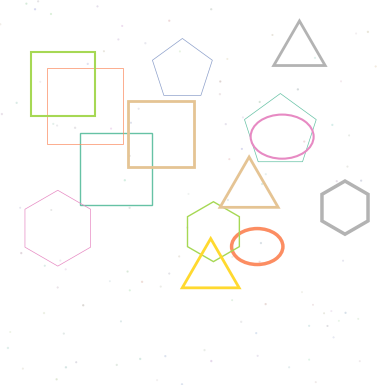[{"shape": "square", "thickness": 1, "radius": 0.47, "center": [0.302, 0.561]}, {"shape": "pentagon", "thickness": 0.5, "radius": 0.49, "center": [0.728, 0.659]}, {"shape": "oval", "thickness": 2.5, "radius": 0.33, "center": [0.668, 0.36]}, {"shape": "square", "thickness": 0.5, "radius": 0.49, "center": [0.221, 0.724]}, {"shape": "pentagon", "thickness": 0.5, "radius": 0.41, "center": [0.474, 0.818]}, {"shape": "hexagon", "thickness": 0.5, "radius": 0.49, "center": [0.15, 0.407]}, {"shape": "oval", "thickness": 1.5, "radius": 0.41, "center": [0.733, 0.645]}, {"shape": "hexagon", "thickness": 1, "radius": 0.39, "center": [0.554, 0.398]}, {"shape": "square", "thickness": 1.5, "radius": 0.41, "center": [0.163, 0.781]}, {"shape": "triangle", "thickness": 2, "radius": 0.43, "center": [0.547, 0.295]}, {"shape": "triangle", "thickness": 2, "radius": 0.44, "center": [0.647, 0.505]}, {"shape": "square", "thickness": 2, "radius": 0.43, "center": [0.418, 0.652]}, {"shape": "hexagon", "thickness": 2.5, "radius": 0.35, "center": [0.896, 0.461]}, {"shape": "triangle", "thickness": 2, "radius": 0.39, "center": [0.778, 0.868]}]